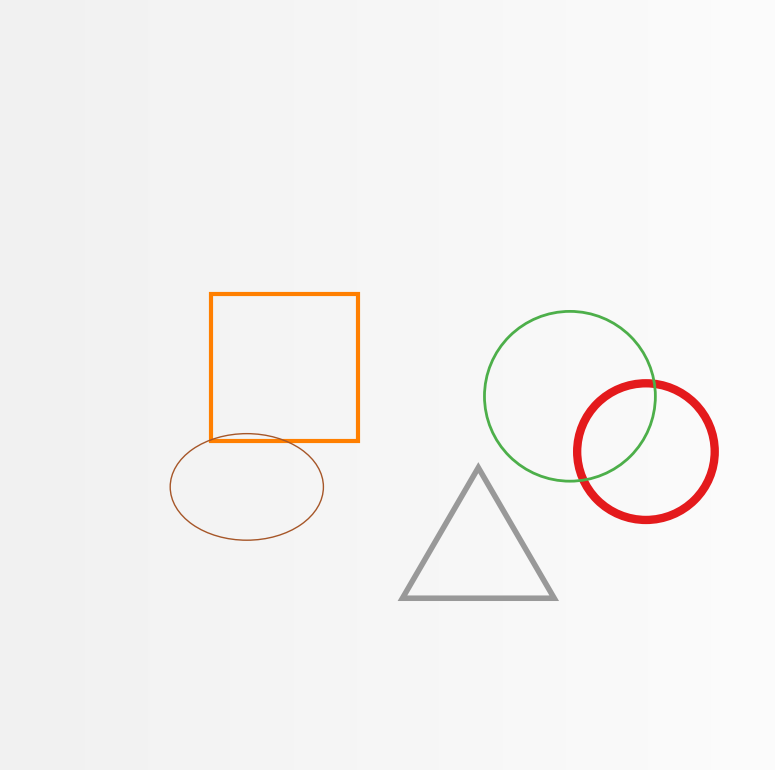[{"shape": "circle", "thickness": 3, "radius": 0.44, "center": [0.833, 0.413]}, {"shape": "circle", "thickness": 1, "radius": 0.55, "center": [0.735, 0.485]}, {"shape": "square", "thickness": 1.5, "radius": 0.47, "center": [0.367, 0.523]}, {"shape": "oval", "thickness": 0.5, "radius": 0.49, "center": [0.318, 0.368]}, {"shape": "triangle", "thickness": 2, "radius": 0.57, "center": [0.617, 0.28]}]